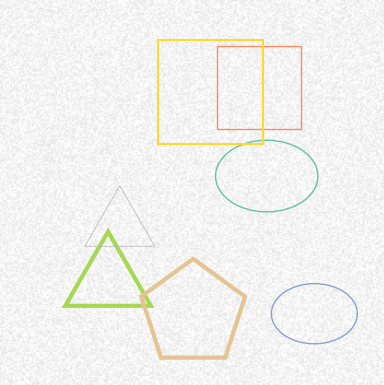[{"shape": "oval", "thickness": 1, "radius": 0.66, "center": [0.693, 0.543]}, {"shape": "square", "thickness": 1, "radius": 0.54, "center": [0.673, 0.773]}, {"shape": "oval", "thickness": 1, "radius": 0.56, "center": [0.817, 0.185]}, {"shape": "triangle", "thickness": 3, "radius": 0.64, "center": [0.281, 0.27]}, {"shape": "square", "thickness": 1.5, "radius": 0.68, "center": [0.547, 0.761]}, {"shape": "pentagon", "thickness": 3, "radius": 0.71, "center": [0.502, 0.186]}, {"shape": "triangle", "thickness": 0.5, "radius": 0.52, "center": [0.311, 0.413]}]